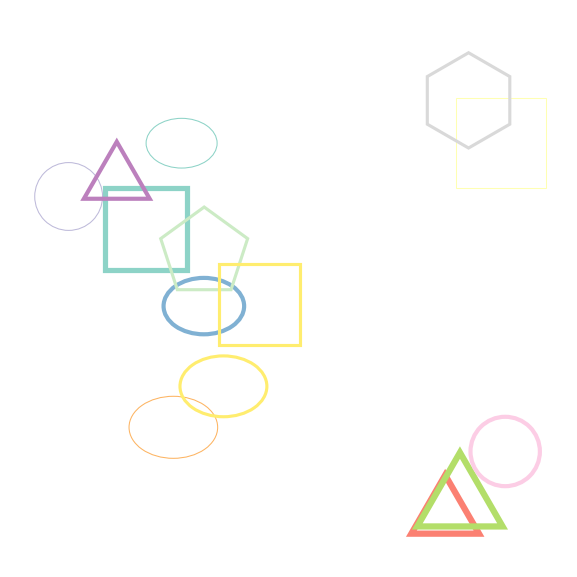[{"shape": "square", "thickness": 2.5, "radius": 0.35, "center": [0.253, 0.603]}, {"shape": "oval", "thickness": 0.5, "radius": 0.31, "center": [0.314, 0.751]}, {"shape": "square", "thickness": 0.5, "radius": 0.39, "center": [0.868, 0.751]}, {"shape": "circle", "thickness": 0.5, "radius": 0.29, "center": [0.119, 0.659]}, {"shape": "triangle", "thickness": 3, "radius": 0.34, "center": [0.771, 0.109]}, {"shape": "oval", "thickness": 2, "radius": 0.35, "center": [0.353, 0.469]}, {"shape": "oval", "thickness": 0.5, "radius": 0.38, "center": [0.3, 0.259]}, {"shape": "triangle", "thickness": 3, "radius": 0.43, "center": [0.796, 0.13]}, {"shape": "circle", "thickness": 2, "radius": 0.3, "center": [0.875, 0.217]}, {"shape": "hexagon", "thickness": 1.5, "radius": 0.41, "center": [0.811, 0.825]}, {"shape": "triangle", "thickness": 2, "radius": 0.33, "center": [0.202, 0.688]}, {"shape": "pentagon", "thickness": 1.5, "radius": 0.4, "center": [0.354, 0.561]}, {"shape": "oval", "thickness": 1.5, "radius": 0.38, "center": [0.387, 0.33]}, {"shape": "square", "thickness": 1.5, "radius": 0.35, "center": [0.449, 0.472]}]